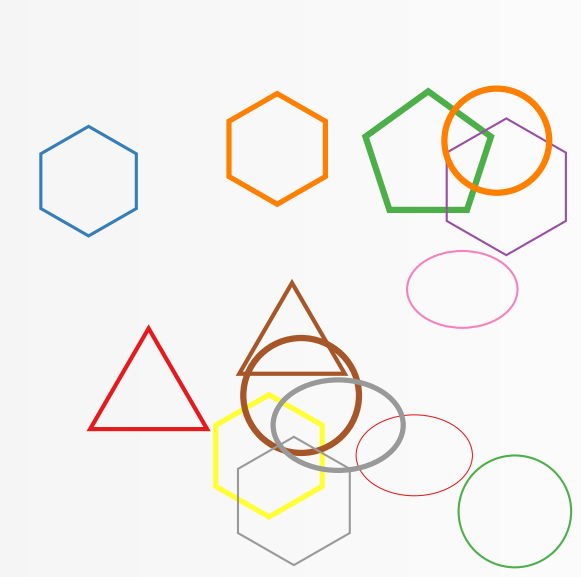[{"shape": "triangle", "thickness": 2, "radius": 0.58, "center": [0.256, 0.314]}, {"shape": "oval", "thickness": 0.5, "radius": 0.5, "center": [0.713, 0.211]}, {"shape": "hexagon", "thickness": 1.5, "radius": 0.47, "center": [0.152, 0.685]}, {"shape": "pentagon", "thickness": 3, "radius": 0.57, "center": [0.737, 0.727]}, {"shape": "circle", "thickness": 1, "radius": 0.48, "center": [0.886, 0.114]}, {"shape": "hexagon", "thickness": 1, "radius": 0.59, "center": [0.871, 0.676]}, {"shape": "hexagon", "thickness": 2.5, "radius": 0.48, "center": [0.477, 0.741]}, {"shape": "circle", "thickness": 3, "radius": 0.45, "center": [0.855, 0.756]}, {"shape": "hexagon", "thickness": 2.5, "radius": 0.53, "center": [0.463, 0.21]}, {"shape": "triangle", "thickness": 2, "radius": 0.52, "center": [0.502, 0.404]}, {"shape": "circle", "thickness": 3, "radius": 0.5, "center": [0.518, 0.314]}, {"shape": "oval", "thickness": 1, "radius": 0.48, "center": [0.795, 0.498]}, {"shape": "oval", "thickness": 2.5, "radius": 0.56, "center": [0.582, 0.263]}, {"shape": "hexagon", "thickness": 1, "radius": 0.56, "center": [0.506, 0.132]}]